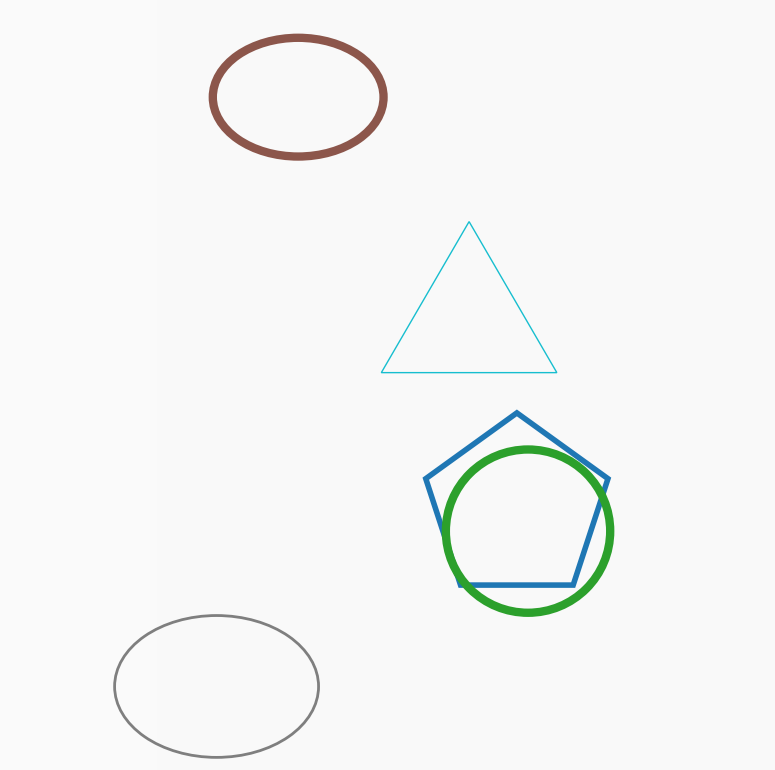[{"shape": "pentagon", "thickness": 2, "radius": 0.62, "center": [0.667, 0.34]}, {"shape": "circle", "thickness": 3, "radius": 0.53, "center": [0.681, 0.31]}, {"shape": "oval", "thickness": 3, "radius": 0.55, "center": [0.385, 0.874]}, {"shape": "oval", "thickness": 1, "radius": 0.66, "center": [0.279, 0.108]}, {"shape": "triangle", "thickness": 0.5, "radius": 0.65, "center": [0.605, 0.581]}]